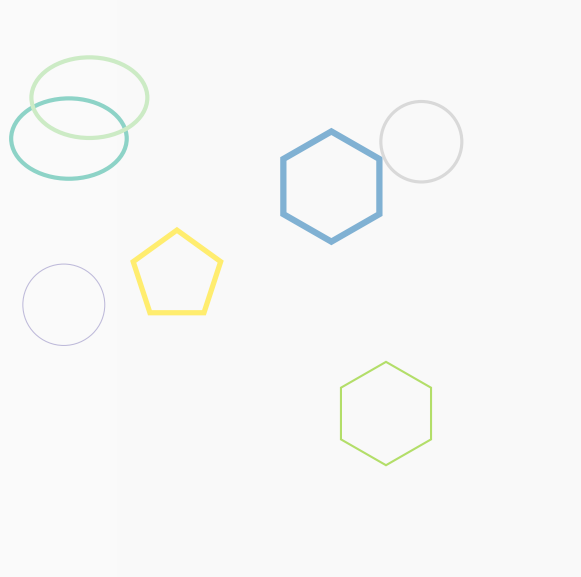[{"shape": "oval", "thickness": 2, "radius": 0.5, "center": [0.119, 0.759]}, {"shape": "circle", "thickness": 0.5, "radius": 0.35, "center": [0.11, 0.471]}, {"shape": "hexagon", "thickness": 3, "radius": 0.48, "center": [0.57, 0.676]}, {"shape": "hexagon", "thickness": 1, "radius": 0.45, "center": [0.664, 0.283]}, {"shape": "circle", "thickness": 1.5, "radius": 0.35, "center": [0.725, 0.754]}, {"shape": "oval", "thickness": 2, "radius": 0.5, "center": [0.154, 0.83]}, {"shape": "pentagon", "thickness": 2.5, "radius": 0.4, "center": [0.304, 0.522]}]